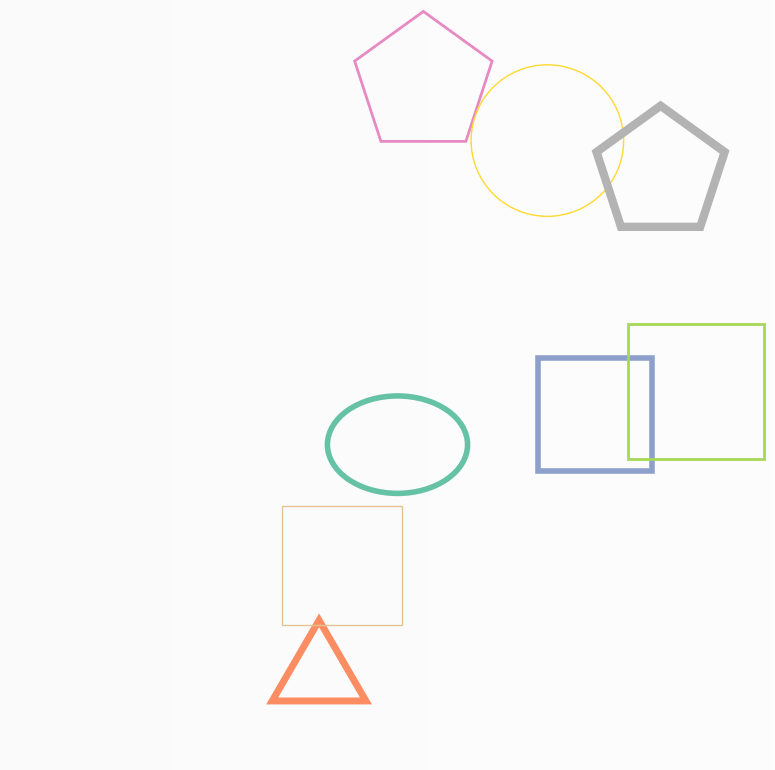[{"shape": "oval", "thickness": 2, "radius": 0.45, "center": [0.513, 0.423]}, {"shape": "triangle", "thickness": 2.5, "radius": 0.35, "center": [0.412, 0.125]}, {"shape": "square", "thickness": 2, "radius": 0.37, "center": [0.768, 0.462]}, {"shape": "pentagon", "thickness": 1, "radius": 0.47, "center": [0.546, 0.892]}, {"shape": "square", "thickness": 1, "radius": 0.44, "center": [0.898, 0.492]}, {"shape": "circle", "thickness": 0.5, "radius": 0.49, "center": [0.706, 0.817]}, {"shape": "square", "thickness": 0.5, "radius": 0.39, "center": [0.441, 0.266]}, {"shape": "pentagon", "thickness": 3, "radius": 0.43, "center": [0.852, 0.776]}]